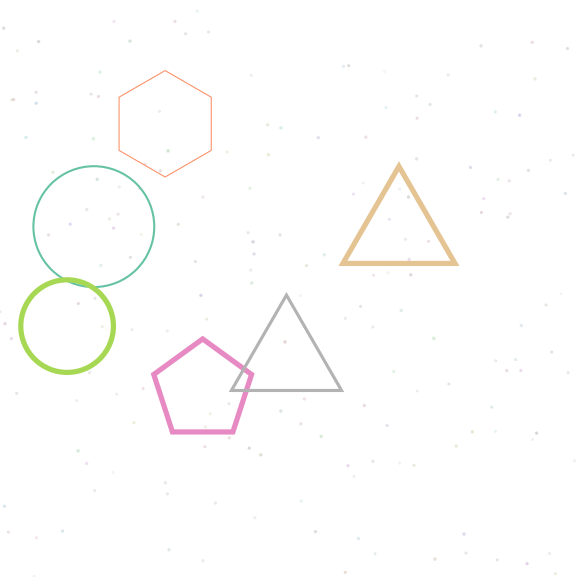[{"shape": "circle", "thickness": 1, "radius": 0.52, "center": [0.162, 0.607]}, {"shape": "hexagon", "thickness": 0.5, "radius": 0.46, "center": [0.286, 0.785]}, {"shape": "pentagon", "thickness": 2.5, "radius": 0.45, "center": [0.351, 0.323]}, {"shape": "circle", "thickness": 2.5, "radius": 0.4, "center": [0.116, 0.434]}, {"shape": "triangle", "thickness": 2.5, "radius": 0.56, "center": [0.691, 0.599]}, {"shape": "triangle", "thickness": 1.5, "radius": 0.55, "center": [0.496, 0.378]}]